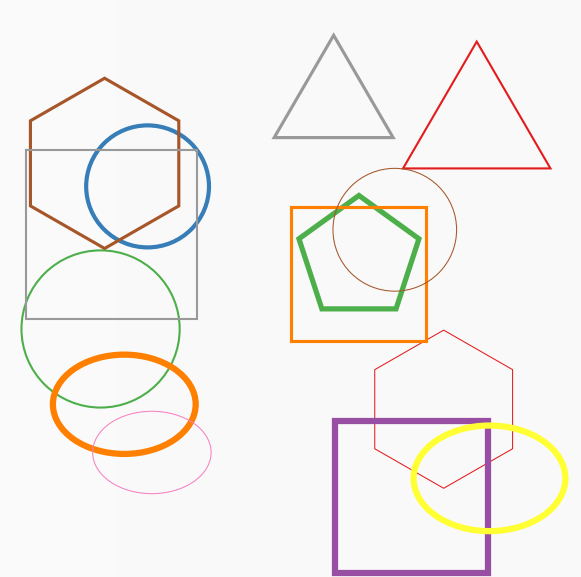[{"shape": "hexagon", "thickness": 0.5, "radius": 0.68, "center": [0.763, 0.291]}, {"shape": "triangle", "thickness": 1, "radius": 0.73, "center": [0.82, 0.781]}, {"shape": "circle", "thickness": 2, "radius": 0.53, "center": [0.254, 0.676]}, {"shape": "pentagon", "thickness": 2.5, "radius": 0.54, "center": [0.618, 0.552]}, {"shape": "circle", "thickness": 1, "radius": 0.68, "center": [0.173, 0.429]}, {"shape": "square", "thickness": 3, "radius": 0.66, "center": [0.708, 0.138]}, {"shape": "square", "thickness": 1.5, "radius": 0.58, "center": [0.616, 0.525]}, {"shape": "oval", "thickness": 3, "radius": 0.61, "center": [0.214, 0.299]}, {"shape": "oval", "thickness": 3, "radius": 0.65, "center": [0.842, 0.171]}, {"shape": "hexagon", "thickness": 1.5, "radius": 0.74, "center": [0.18, 0.716]}, {"shape": "circle", "thickness": 0.5, "radius": 0.53, "center": [0.679, 0.601]}, {"shape": "oval", "thickness": 0.5, "radius": 0.51, "center": [0.261, 0.216]}, {"shape": "square", "thickness": 1, "radius": 0.73, "center": [0.192, 0.593]}, {"shape": "triangle", "thickness": 1.5, "radius": 0.59, "center": [0.574, 0.82]}]